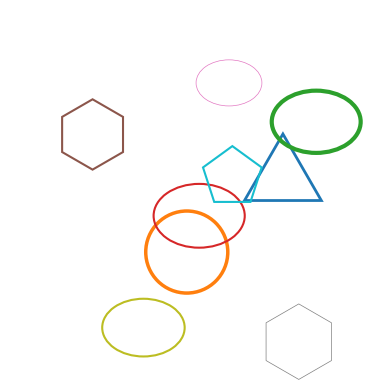[{"shape": "triangle", "thickness": 2, "radius": 0.58, "center": [0.735, 0.537]}, {"shape": "circle", "thickness": 2.5, "radius": 0.53, "center": [0.485, 0.345]}, {"shape": "oval", "thickness": 3, "radius": 0.58, "center": [0.821, 0.684]}, {"shape": "oval", "thickness": 1.5, "radius": 0.59, "center": [0.517, 0.44]}, {"shape": "hexagon", "thickness": 1.5, "radius": 0.46, "center": [0.24, 0.651]}, {"shape": "oval", "thickness": 0.5, "radius": 0.43, "center": [0.595, 0.785]}, {"shape": "hexagon", "thickness": 0.5, "radius": 0.49, "center": [0.776, 0.113]}, {"shape": "oval", "thickness": 1.5, "radius": 0.54, "center": [0.373, 0.149]}, {"shape": "pentagon", "thickness": 1.5, "radius": 0.4, "center": [0.604, 0.54]}]